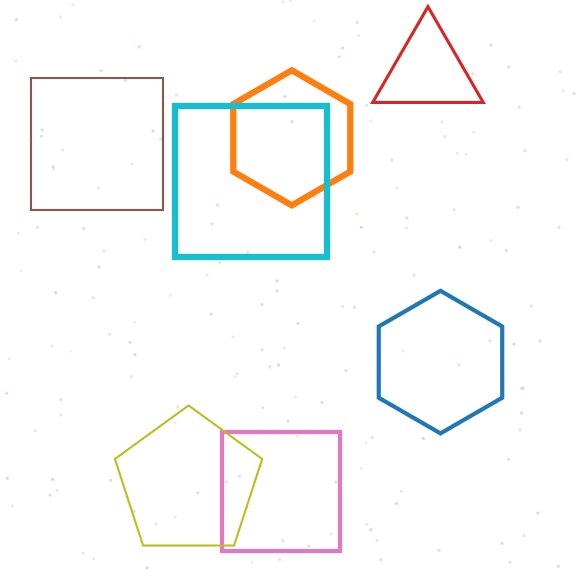[{"shape": "hexagon", "thickness": 2, "radius": 0.62, "center": [0.763, 0.372]}, {"shape": "hexagon", "thickness": 3, "radius": 0.58, "center": [0.505, 0.76]}, {"shape": "triangle", "thickness": 1.5, "radius": 0.55, "center": [0.741, 0.877]}, {"shape": "square", "thickness": 1, "radius": 0.57, "center": [0.168, 0.75]}, {"shape": "square", "thickness": 2, "radius": 0.51, "center": [0.487, 0.149]}, {"shape": "pentagon", "thickness": 1, "radius": 0.67, "center": [0.327, 0.163]}, {"shape": "square", "thickness": 3, "radius": 0.66, "center": [0.435, 0.685]}]